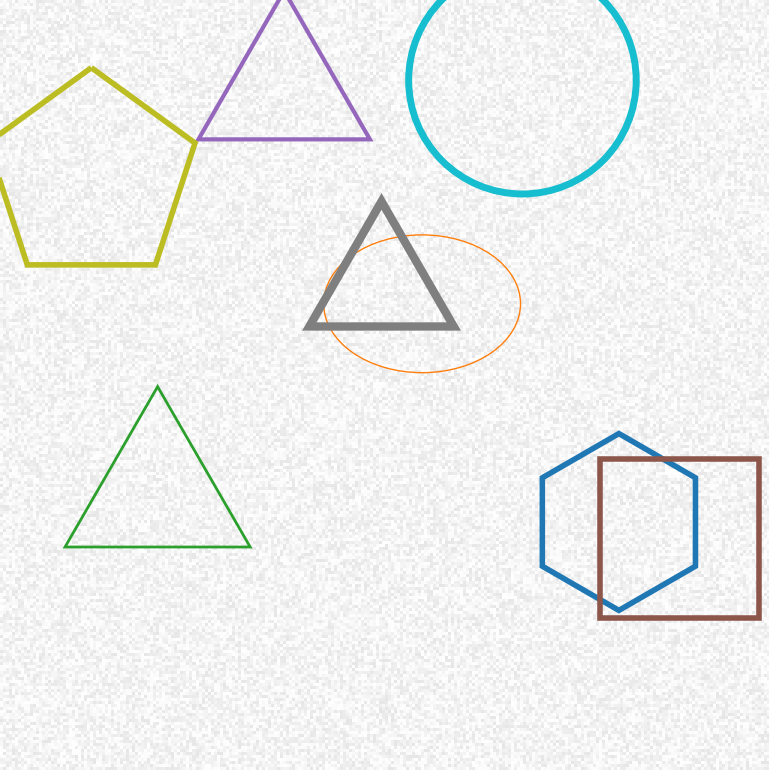[{"shape": "hexagon", "thickness": 2, "radius": 0.57, "center": [0.804, 0.322]}, {"shape": "oval", "thickness": 0.5, "radius": 0.64, "center": [0.548, 0.605]}, {"shape": "triangle", "thickness": 1, "radius": 0.69, "center": [0.205, 0.359]}, {"shape": "triangle", "thickness": 1.5, "radius": 0.64, "center": [0.369, 0.883]}, {"shape": "square", "thickness": 2, "radius": 0.52, "center": [0.883, 0.301]}, {"shape": "triangle", "thickness": 3, "radius": 0.54, "center": [0.496, 0.63]}, {"shape": "pentagon", "thickness": 2, "radius": 0.71, "center": [0.119, 0.771]}, {"shape": "circle", "thickness": 2.5, "radius": 0.74, "center": [0.678, 0.896]}]